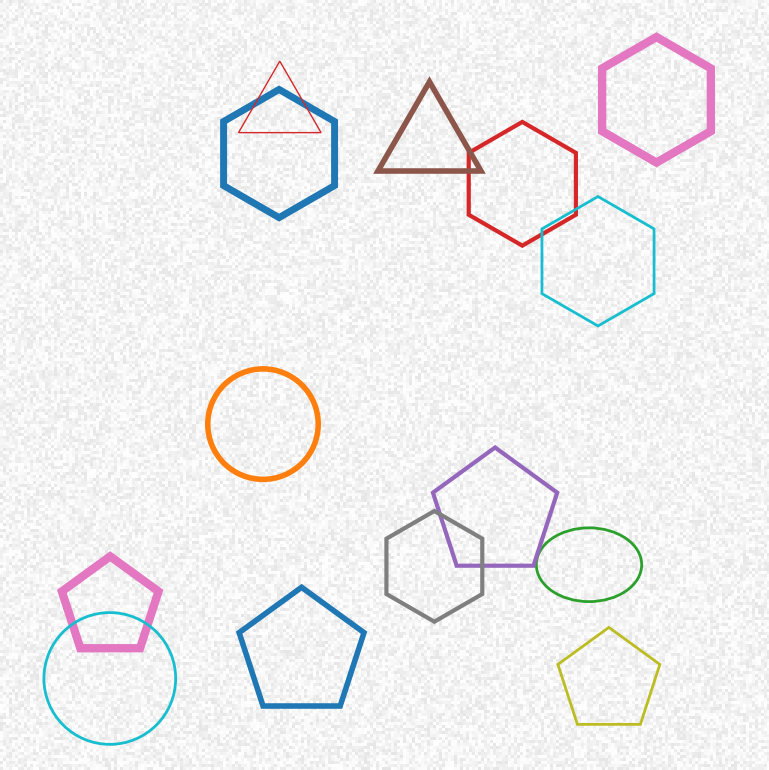[{"shape": "hexagon", "thickness": 2.5, "radius": 0.42, "center": [0.362, 0.801]}, {"shape": "pentagon", "thickness": 2, "radius": 0.43, "center": [0.392, 0.152]}, {"shape": "circle", "thickness": 2, "radius": 0.36, "center": [0.342, 0.449]}, {"shape": "oval", "thickness": 1, "radius": 0.34, "center": [0.765, 0.267]}, {"shape": "hexagon", "thickness": 1.5, "radius": 0.4, "center": [0.678, 0.761]}, {"shape": "triangle", "thickness": 0.5, "radius": 0.31, "center": [0.363, 0.859]}, {"shape": "pentagon", "thickness": 1.5, "radius": 0.42, "center": [0.643, 0.334]}, {"shape": "triangle", "thickness": 2, "radius": 0.39, "center": [0.558, 0.817]}, {"shape": "hexagon", "thickness": 3, "radius": 0.41, "center": [0.853, 0.87]}, {"shape": "pentagon", "thickness": 3, "radius": 0.33, "center": [0.143, 0.212]}, {"shape": "hexagon", "thickness": 1.5, "radius": 0.36, "center": [0.564, 0.264]}, {"shape": "pentagon", "thickness": 1, "radius": 0.35, "center": [0.791, 0.116]}, {"shape": "hexagon", "thickness": 1, "radius": 0.42, "center": [0.777, 0.661]}, {"shape": "circle", "thickness": 1, "radius": 0.43, "center": [0.143, 0.119]}]